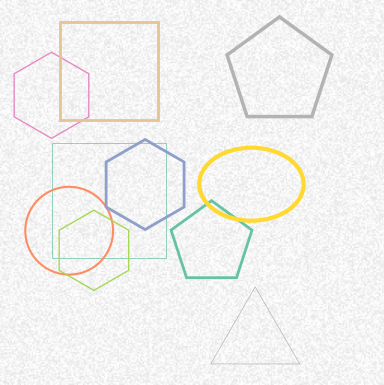[{"shape": "square", "thickness": 0.5, "radius": 0.74, "center": [0.284, 0.479]}, {"shape": "pentagon", "thickness": 2, "radius": 0.55, "center": [0.549, 0.368]}, {"shape": "circle", "thickness": 1.5, "radius": 0.57, "center": [0.18, 0.401]}, {"shape": "hexagon", "thickness": 2, "radius": 0.58, "center": [0.377, 0.521]}, {"shape": "hexagon", "thickness": 1, "radius": 0.56, "center": [0.134, 0.752]}, {"shape": "hexagon", "thickness": 1, "radius": 0.52, "center": [0.244, 0.35]}, {"shape": "oval", "thickness": 3, "radius": 0.68, "center": [0.653, 0.522]}, {"shape": "square", "thickness": 2, "radius": 0.64, "center": [0.283, 0.816]}, {"shape": "triangle", "thickness": 0.5, "radius": 0.67, "center": [0.663, 0.121]}, {"shape": "pentagon", "thickness": 2.5, "radius": 0.72, "center": [0.726, 0.813]}]